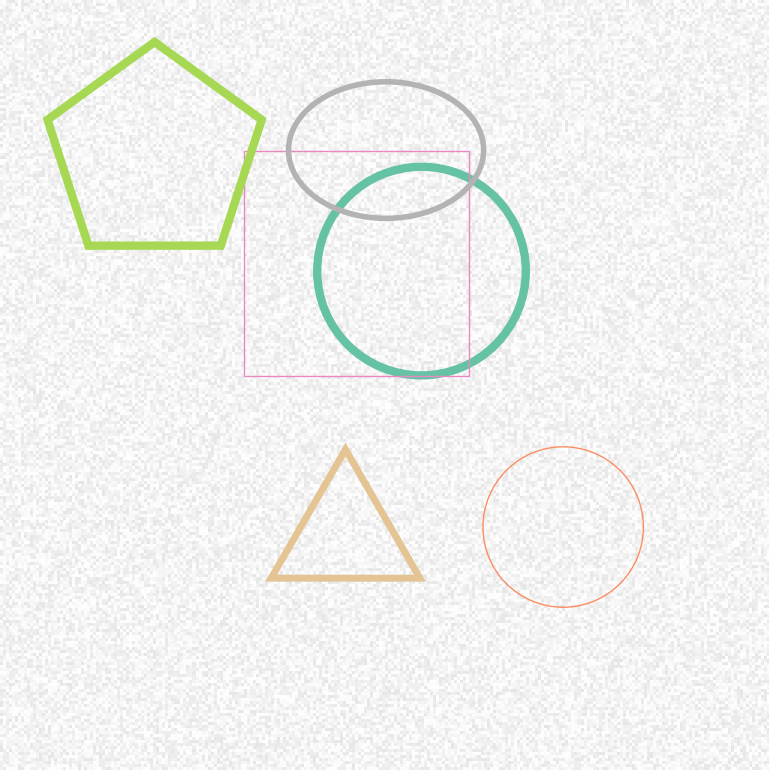[{"shape": "circle", "thickness": 3, "radius": 0.68, "center": [0.547, 0.648]}, {"shape": "circle", "thickness": 0.5, "radius": 0.52, "center": [0.731, 0.316]}, {"shape": "square", "thickness": 0.5, "radius": 0.73, "center": [0.463, 0.658]}, {"shape": "pentagon", "thickness": 3, "radius": 0.73, "center": [0.201, 0.799]}, {"shape": "triangle", "thickness": 2.5, "radius": 0.56, "center": [0.449, 0.305]}, {"shape": "oval", "thickness": 2, "radius": 0.63, "center": [0.501, 0.805]}]